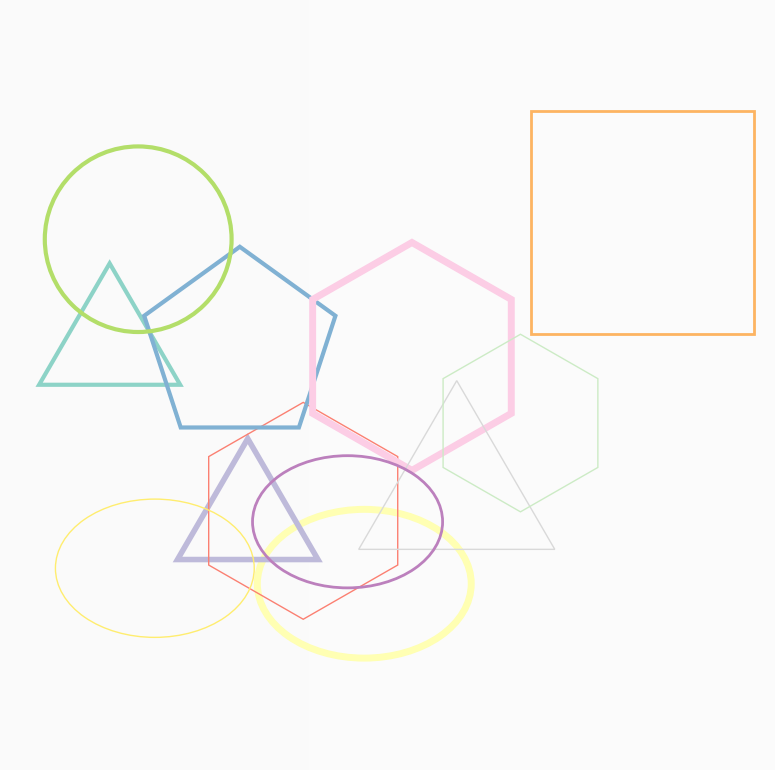[{"shape": "triangle", "thickness": 1.5, "radius": 0.53, "center": [0.141, 0.553]}, {"shape": "oval", "thickness": 2.5, "radius": 0.69, "center": [0.47, 0.242]}, {"shape": "triangle", "thickness": 2, "radius": 0.52, "center": [0.32, 0.326]}, {"shape": "hexagon", "thickness": 0.5, "radius": 0.7, "center": [0.391, 0.337]}, {"shape": "pentagon", "thickness": 1.5, "radius": 0.65, "center": [0.309, 0.55]}, {"shape": "square", "thickness": 1, "radius": 0.72, "center": [0.829, 0.711]}, {"shape": "circle", "thickness": 1.5, "radius": 0.6, "center": [0.178, 0.689]}, {"shape": "hexagon", "thickness": 2.5, "radius": 0.74, "center": [0.532, 0.537]}, {"shape": "triangle", "thickness": 0.5, "radius": 0.73, "center": [0.589, 0.36]}, {"shape": "oval", "thickness": 1, "radius": 0.61, "center": [0.448, 0.322]}, {"shape": "hexagon", "thickness": 0.5, "radius": 0.58, "center": [0.672, 0.451]}, {"shape": "oval", "thickness": 0.5, "radius": 0.64, "center": [0.2, 0.262]}]